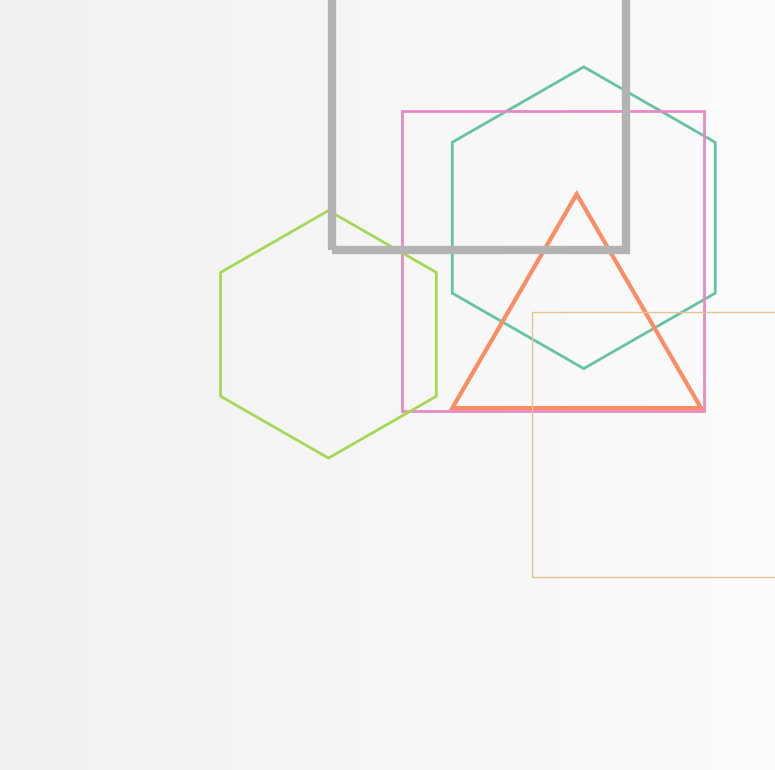[{"shape": "hexagon", "thickness": 1, "radius": 0.98, "center": [0.753, 0.717]}, {"shape": "triangle", "thickness": 1.5, "radius": 0.93, "center": [0.744, 0.563]}, {"shape": "square", "thickness": 1, "radius": 0.97, "center": [0.713, 0.661]}, {"shape": "hexagon", "thickness": 1, "radius": 0.8, "center": [0.424, 0.566]}, {"shape": "square", "thickness": 0.5, "radius": 0.86, "center": [0.859, 0.422]}, {"shape": "square", "thickness": 3, "radius": 0.95, "center": [0.618, 0.865]}]